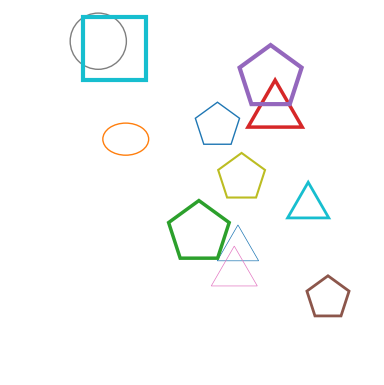[{"shape": "triangle", "thickness": 0.5, "radius": 0.31, "center": [0.618, 0.354]}, {"shape": "pentagon", "thickness": 1, "radius": 0.3, "center": [0.565, 0.674]}, {"shape": "oval", "thickness": 1, "radius": 0.3, "center": [0.327, 0.639]}, {"shape": "pentagon", "thickness": 2.5, "radius": 0.41, "center": [0.517, 0.396]}, {"shape": "triangle", "thickness": 2.5, "radius": 0.41, "center": [0.715, 0.711]}, {"shape": "pentagon", "thickness": 3, "radius": 0.42, "center": [0.703, 0.798]}, {"shape": "pentagon", "thickness": 2, "radius": 0.29, "center": [0.852, 0.226]}, {"shape": "triangle", "thickness": 0.5, "radius": 0.35, "center": [0.608, 0.292]}, {"shape": "circle", "thickness": 1, "radius": 0.36, "center": [0.255, 0.893]}, {"shape": "pentagon", "thickness": 1.5, "radius": 0.32, "center": [0.628, 0.539]}, {"shape": "square", "thickness": 3, "radius": 0.41, "center": [0.297, 0.875]}, {"shape": "triangle", "thickness": 2, "radius": 0.31, "center": [0.801, 0.465]}]